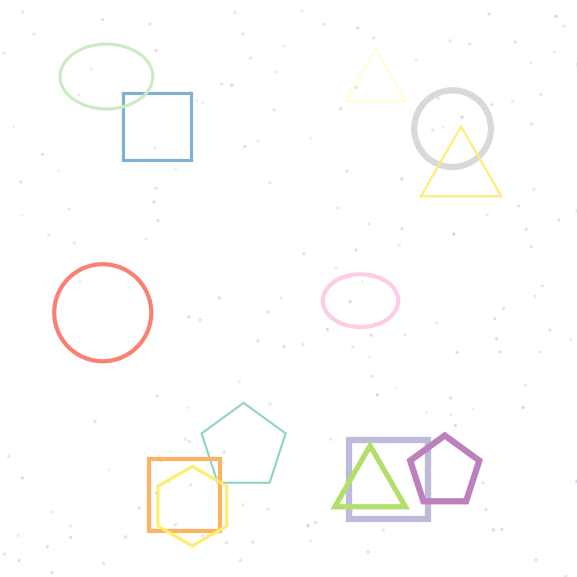[{"shape": "pentagon", "thickness": 1, "radius": 0.38, "center": [0.422, 0.225]}, {"shape": "triangle", "thickness": 0.5, "radius": 0.3, "center": [0.651, 0.854]}, {"shape": "square", "thickness": 3, "radius": 0.34, "center": [0.673, 0.169]}, {"shape": "circle", "thickness": 2, "radius": 0.42, "center": [0.178, 0.458]}, {"shape": "square", "thickness": 1.5, "radius": 0.29, "center": [0.272, 0.78]}, {"shape": "square", "thickness": 2, "radius": 0.31, "center": [0.32, 0.142]}, {"shape": "triangle", "thickness": 2.5, "radius": 0.35, "center": [0.641, 0.157]}, {"shape": "oval", "thickness": 2, "radius": 0.33, "center": [0.624, 0.478]}, {"shape": "circle", "thickness": 3, "radius": 0.33, "center": [0.784, 0.776]}, {"shape": "pentagon", "thickness": 3, "radius": 0.31, "center": [0.77, 0.182]}, {"shape": "oval", "thickness": 1.5, "radius": 0.4, "center": [0.184, 0.867]}, {"shape": "triangle", "thickness": 1, "radius": 0.4, "center": [0.798, 0.699]}, {"shape": "hexagon", "thickness": 1.5, "radius": 0.34, "center": [0.333, 0.123]}]